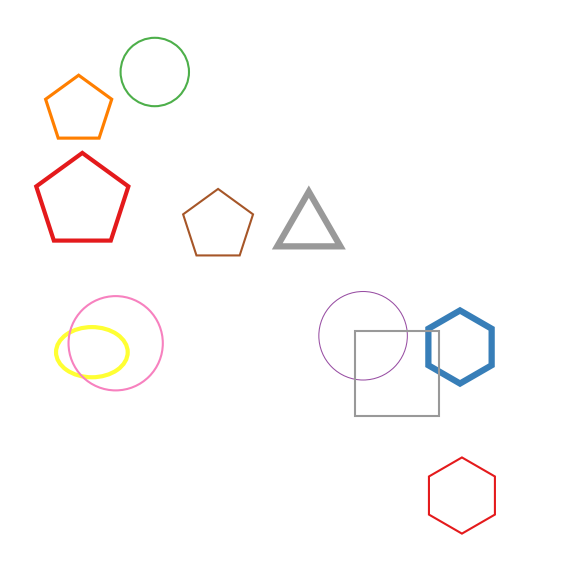[{"shape": "hexagon", "thickness": 1, "radius": 0.33, "center": [0.8, 0.141]}, {"shape": "pentagon", "thickness": 2, "radius": 0.42, "center": [0.143, 0.65]}, {"shape": "hexagon", "thickness": 3, "radius": 0.32, "center": [0.797, 0.398]}, {"shape": "circle", "thickness": 1, "radius": 0.3, "center": [0.268, 0.874]}, {"shape": "circle", "thickness": 0.5, "radius": 0.38, "center": [0.629, 0.418]}, {"shape": "pentagon", "thickness": 1.5, "radius": 0.3, "center": [0.136, 0.809]}, {"shape": "oval", "thickness": 2, "radius": 0.31, "center": [0.159, 0.389]}, {"shape": "pentagon", "thickness": 1, "radius": 0.32, "center": [0.378, 0.608]}, {"shape": "circle", "thickness": 1, "radius": 0.41, "center": [0.2, 0.405]}, {"shape": "square", "thickness": 1, "radius": 0.37, "center": [0.687, 0.352]}, {"shape": "triangle", "thickness": 3, "radius": 0.32, "center": [0.535, 0.604]}]